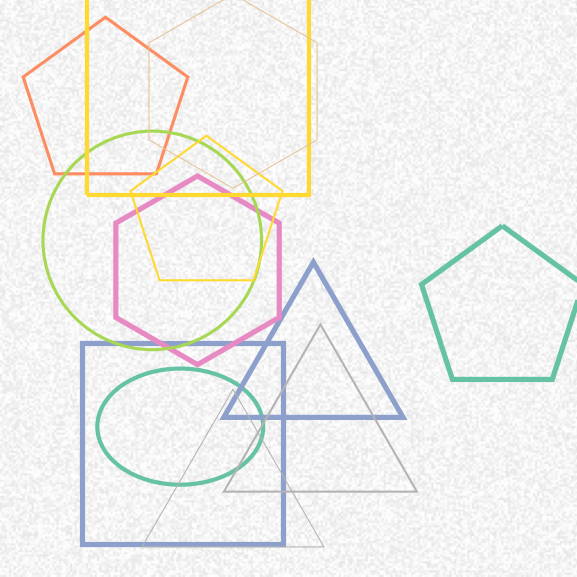[{"shape": "pentagon", "thickness": 2.5, "radius": 0.74, "center": [0.87, 0.461]}, {"shape": "oval", "thickness": 2, "radius": 0.72, "center": [0.312, 0.26]}, {"shape": "pentagon", "thickness": 1.5, "radius": 0.75, "center": [0.183, 0.819]}, {"shape": "triangle", "thickness": 2.5, "radius": 0.9, "center": [0.543, 0.366]}, {"shape": "square", "thickness": 2.5, "radius": 0.87, "center": [0.316, 0.231]}, {"shape": "hexagon", "thickness": 2.5, "radius": 0.82, "center": [0.342, 0.531]}, {"shape": "circle", "thickness": 1.5, "radius": 0.95, "center": [0.264, 0.583]}, {"shape": "pentagon", "thickness": 1, "radius": 0.69, "center": [0.358, 0.626]}, {"shape": "square", "thickness": 2, "radius": 0.96, "center": [0.342, 0.854]}, {"shape": "hexagon", "thickness": 0.5, "radius": 0.84, "center": [0.404, 0.841]}, {"shape": "triangle", "thickness": 1, "radius": 0.96, "center": [0.555, 0.244]}, {"shape": "triangle", "thickness": 0.5, "radius": 0.91, "center": [0.403, 0.143]}]